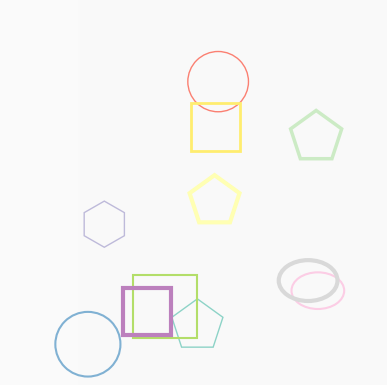[{"shape": "pentagon", "thickness": 1, "radius": 0.35, "center": [0.509, 0.154]}, {"shape": "pentagon", "thickness": 3, "radius": 0.34, "center": [0.554, 0.477]}, {"shape": "hexagon", "thickness": 1, "radius": 0.3, "center": [0.269, 0.418]}, {"shape": "circle", "thickness": 1, "radius": 0.39, "center": [0.563, 0.788]}, {"shape": "circle", "thickness": 1.5, "radius": 0.42, "center": [0.227, 0.106]}, {"shape": "square", "thickness": 1.5, "radius": 0.41, "center": [0.427, 0.204]}, {"shape": "oval", "thickness": 1.5, "radius": 0.34, "center": [0.82, 0.245]}, {"shape": "oval", "thickness": 3, "radius": 0.38, "center": [0.795, 0.271]}, {"shape": "square", "thickness": 3, "radius": 0.31, "center": [0.38, 0.191]}, {"shape": "pentagon", "thickness": 2.5, "radius": 0.35, "center": [0.816, 0.644]}, {"shape": "square", "thickness": 2, "radius": 0.31, "center": [0.556, 0.669]}]